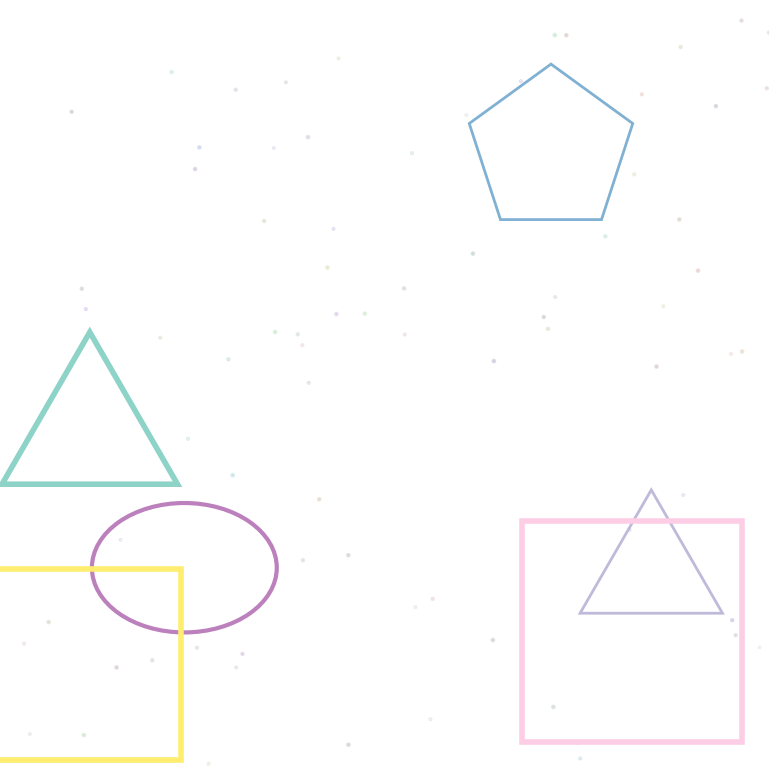[{"shape": "triangle", "thickness": 2, "radius": 0.66, "center": [0.117, 0.437]}, {"shape": "triangle", "thickness": 1, "radius": 0.53, "center": [0.846, 0.257]}, {"shape": "pentagon", "thickness": 1, "radius": 0.56, "center": [0.716, 0.805]}, {"shape": "square", "thickness": 2, "radius": 0.72, "center": [0.82, 0.18]}, {"shape": "oval", "thickness": 1.5, "radius": 0.6, "center": [0.239, 0.263]}, {"shape": "square", "thickness": 2, "radius": 0.62, "center": [0.111, 0.137]}]